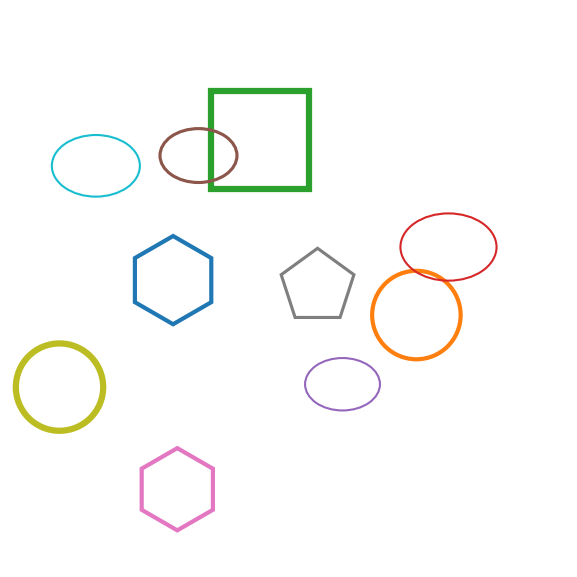[{"shape": "hexagon", "thickness": 2, "radius": 0.38, "center": [0.3, 0.514]}, {"shape": "circle", "thickness": 2, "radius": 0.38, "center": [0.721, 0.454]}, {"shape": "square", "thickness": 3, "radius": 0.42, "center": [0.45, 0.757]}, {"shape": "oval", "thickness": 1, "radius": 0.42, "center": [0.777, 0.571]}, {"shape": "oval", "thickness": 1, "radius": 0.32, "center": [0.593, 0.334]}, {"shape": "oval", "thickness": 1.5, "radius": 0.33, "center": [0.344, 0.73]}, {"shape": "hexagon", "thickness": 2, "radius": 0.36, "center": [0.307, 0.152]}, {"shape": "pentagon", "thickness": 1.5, "radius": 0.33, "center": [0.55, 0.503]}, {"shape": "circle", "thickness": 3, "radius": 0.38, "center": [0.103, 0.329]}, {"shape": "oval", "thickness": 1, "radius": 0.38, "center": [0.166, 0.712]}]